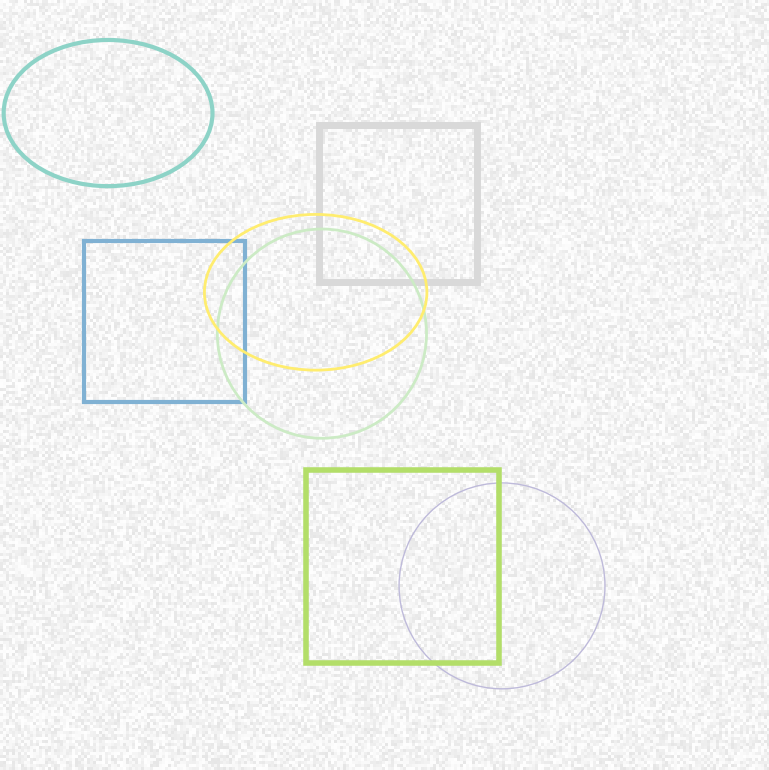[{"shape": "oval", "thickness": 1.5, "radius": 0.68, "center": [0.14, 0.853]}, {"shape": "circle", "thickness": 0.5, "radius": 0.67, "center": [0.652, 0.239]}, {"shape": "square", "thickness": 1.5, "radius": 0.52, "center": [0.214, 0.582]}, {"shape": "square", "thickness": 2, "radius": 0.63, "center": [0.523, 0.264]}, {"shape": "square", "thickness": 2.5, "radius": 0.51, "center": [0.517, 0.735]}, {"shape": "circle", "thickness": 1, "radius": 0.68, "center": [0.418, 0.567]}, {"shape": "oval", "thickness": 1, "radius": 0.72, "center": [0.41, 0.62]}]